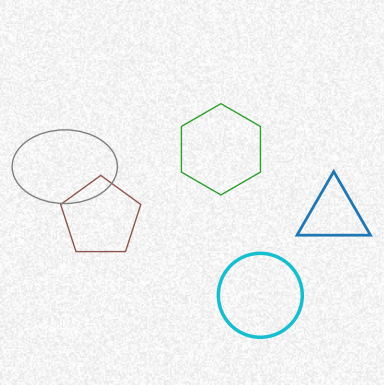[{"shape": "triangle", "thickness": 2, "radius": 0.55, "center": [0.867, 0.444]}, {"shape": "hexagon", "thickness": 1, "radius": 0.59, "center": [0.574, 0.612]}, {"shape": "pentagon", "thickness": 1, "radius": 0.55, "center": [0.262, 0.435]}, {"shape": "oval", "thickness": 1, "radius": 0.68, "center": [0.168, 0.567]}, {"shape": "circle", "thickness": 2.5, "radius": 0.55, "center": [0.676, 0.233]}]